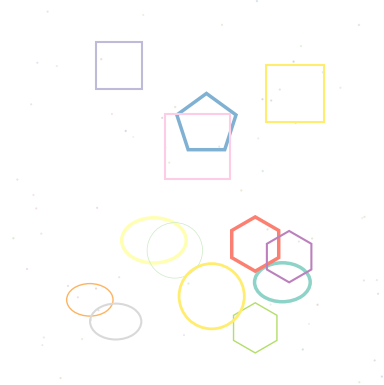[{"shape": "oval", "thickness": 2.5, "radius": 0.36, "center": [0.733, 0.267]}, {"shape": "oval", "thickness": 2.5, "radius": 0.42, "center": [0.4, 0.376]}, {"shape": "square", "thickness": 1.5, "radius": 0.3, "center": [0.309, 0.83]}, {"shape": "hexagon", "thickness": 2.5, "radius": 0.35, "center": [0.663, 0.366]}, {"shape": "pentagon", "thickness": 2.5, "radius": 0.4, "center": [0.536, 0.677]}, {"shape": "oval", "thickness": 1, "radius": 0.3, "center": [0.233, 0.221]}, {"shape": "hexagon", "thickness": 1, "radius": 0.33, "center": [0.663, 0.148]}, {"shape": "square", "thickness": 1.5, "radius": 0.42, "center": [0.513, 0.62]}, {"shape": "oval", "thickness": 1.5, "radius": 0.33, "center": [0.301, 0.165]}, {"shape": "hexagon", "thickness": 1.5, "radius": 0.33, "center": [0.751, 0.333]}, {"shape": "circle", "thickness": 0.5, "radius": 0.36, "center": [0.454, 0.35]}, {"shape": "circle", "thickness": 2, "radius": 0.42, "center": [0.55, 0.231]}, {"shape": "square", "thickness": 1.5, "radius": 0.37, "center": [0.766, 0.757]}]